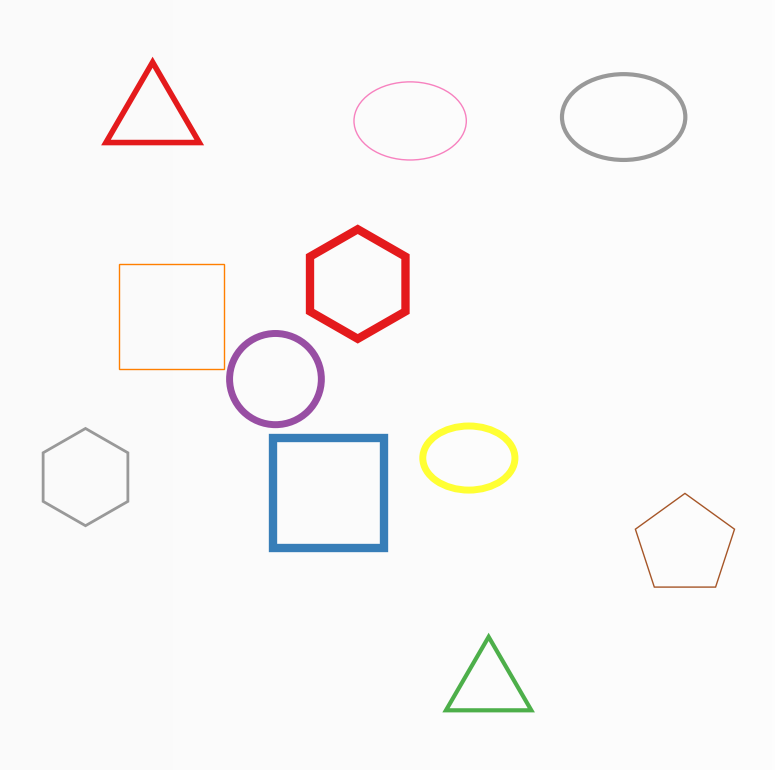[{"shape": "triangle", "thickness": 2, "radius": 0.35, "center": [0.197, 0.85]}, {"shape": "hexagon", "thickness": 3, "radius": 0.36, "center": [0.462, 0.631]}, {"shape": "square", "thickness": 3, "radius": 0.36, "center": [0.424, 0.36]}, {"shape": "triangle", "thickness": 1.5, "radius": 0.32, "center": [0.631, 0.109]}, {"shape": "circle", "thickness": 2.5, "radius": 0.3, "center": [0.355, 0.508]}, {"shape": "square", "thickness": 0.5, "radius": 0.34, "center": [0.221, 0.589]}, {"shape": "oval", "thickness": 2.5, "radius": 0.3, "center": [0.605, 0.405]}, {"shape": "pentagon", "thickness": 0.5, "radius": 0.34, "center": [0.884, 0.292]}, {"shape": "oval", "thickness": 0.5, "radius": 0.36, "center": [0.529, 0.843]}, {"shape": "hexagon", "thickness": 1, "radius": 0.32, "center": [0.11, 0.38]}, {"shape": "oval", "thickness": 1.5, "radius": 0.4, "center": [0.805, 0.848]}]